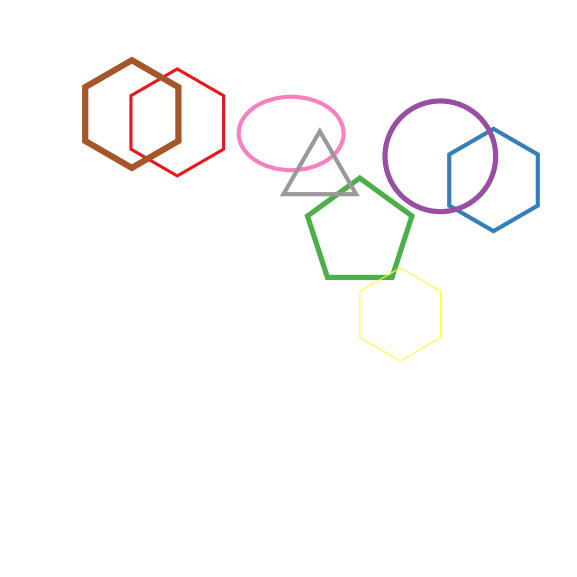[{"shape": "hexagon", "thickness": 1.5, "radius": 0.46, "center": [0.307, 0.787]}, {"shape": "hexagon", "thickness": 2, "radius": 0.44, "center": [0.855, 0.687]}, {"shape": "pentagon", "thickness": 2.5, "radius": 0.48, "center": [0.623, 0.596]}, {"shape": "circle", "thickness": 2.5, "radius": 0.48, "center": [0.762, 0.729]}, {"shape": "hexagon", "thickness": 0.5, "radius": 0.4, "center": [0.693, 0.455]}, {"shape": "hexagon", "thickness": 3, "radius": 0.47, "center": [0.228, 0.802]}, {"shape": "oval", "thickness": 2, "radius": 0.45, "center": [0.504, 0.768]}, {"shape": "triangle", "thickness": 2, "radius": 0.36, "center": [0.554, 0.699]}]